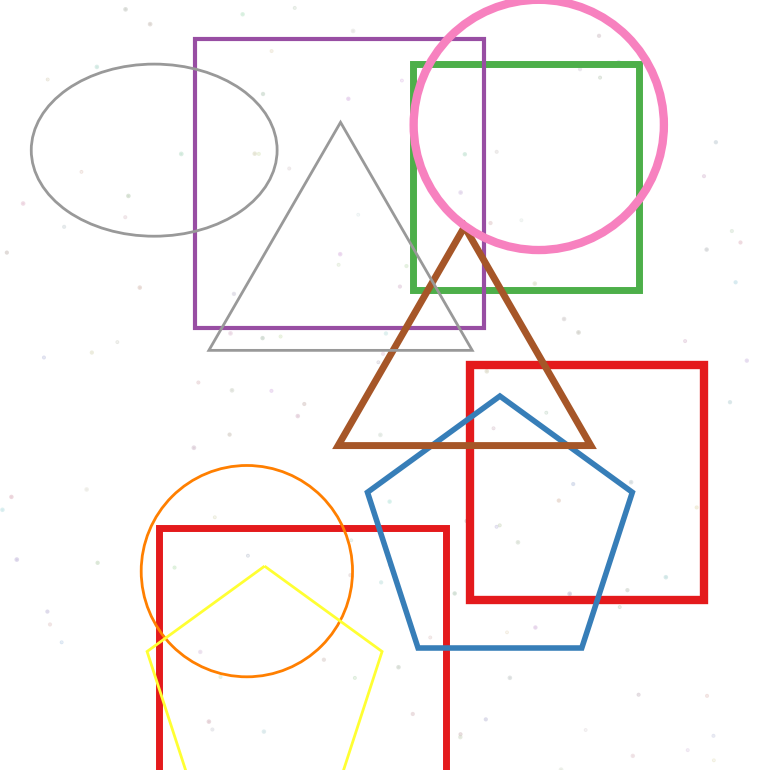[{"shape": "square", "thickness": 3, "radius": 0.76, "center": [0.763, 0.373]}, {"shape": "square", "thickness": 2.5, "radius": 0.93, "center": [0.393, 0.128]}, {"shape": "pentagon", "thickness": 2, "radius": 0.9, "center": [0.649, 0.305]}, {"shape": "square", "thickness": 2.5, "radius": 0.73, "center": [0.683, 0.77]}, {"shape": "square", "thickness": 1.5, "radius": 0.94, "center": [0.441, 0.762]}, {"shape": "circle", "thickness": 1, "radius": 0.69, "center": [0.321, 0.258]}, {"shape": "pentagon", "thickness": 1, "radius": 0.8, "center": [0.344, 0.104]}, {"shape": "triangle", "thickness": 2.5, "radius": 0.95, "center": [0.603, 0.516]}, {"shape": "circle", "thickness": 3, "radius": 0.81, "center": [0.7, 0.838]}, {"shape": "oval", "thickness": 1, "radius": 0.8, "center": [0.2, 0.805]}, {"shape": "triangle", "thickness": 1, "radius": 0.99, "center": [0.442, 0.644]}]